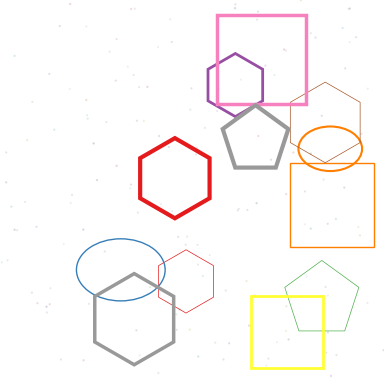[{"shape": "hexagon", "thickness": 3, "radius": 0.52, "center": [0.454, 0.537]}, {"shape": "hexagon", "thickness": 0.5, "radius": 0.41, "center": [0.483, 0.269]}, {"shape": "oval", "thickness": 1, "radius": 0.58, "center": [0.314, 0.299]}, {"shape": "pentagon", "thickness": 0.5, "radius": 0.51, "center": [0.836, 0.222]}, {"shape": "hexagon", "thickness": 2, "radius": 0.41, "center": [0.611, 0.779]}, {"shape": "oval", "thickness": 1.5, "radius": 0.41, "center": [0.858, 0.614]}, {"shape": "square", "thickness": 1, "radius": 0.54, "center": [0.862, 0.467]}, {"shape": "square", "thickness": 2, "radius": 0.47, "center": [0.745, 0.138]}, {"shape": "hexagon", "thickness": 0.5, "radius": 0.52, "center": [0.845, 0.682]}, {"shape": "square", "thickness": 2.5, "radius": 0.58, "center": [0.68, 0.845]}, {"shape": "pentagon", "thickness": 3, "radius": 0.45, "center": [0.664, 0.637]}, {"shape": "hexagon", "thickness": 2.5, "radius": 0.59, "center": [0.349, 0.171]}]